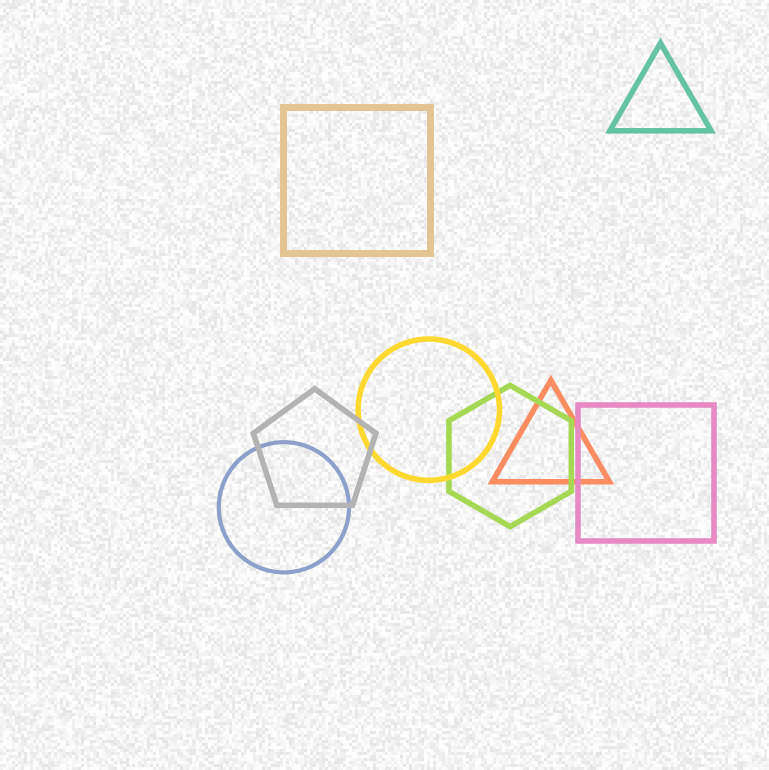[{"shape": "triangle", "thickness": 2, "radius": 0.38, "center": [0.858, 0.868]}, {"shape": "triangle", "thickness": 2, "radius": 0.44, "center": [0.715, 0.418]}, {"shape": "circle", "thickness": 1.5, "radius": 0.42, "center": [0.369, 0.341]}, {"shape": "square", "thickness": 2, "radius": 0.44, "center": [0.838, 0.386]}, {"shape": "hexagon", "thickness": 2, "radius": 0.46, "center": [0.662, 0.408]}, {"shape": "circle", "thickness": 2, "radius": 0.46, "center": [0.557, 0.468]}, {"shape": "square", "thickness": 2.5, "radius": 0.48, "center": [0.463, 0.766]}, {"shape": "pentagon", "thickness": 2, "radius": 0.42, "center": [0.409, 0.411]}]